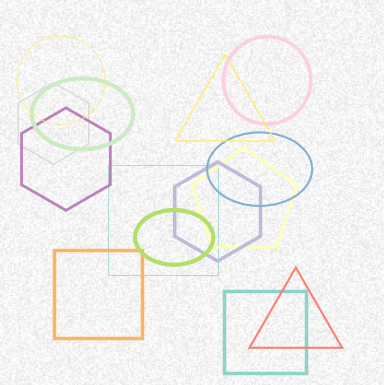[{"shape": "square", "thickness": 2.5, "radius": 0.53, "center": [0.688, 0.138]}, {"shape": "square", "thickness": 0.5, "radius": 0.71, "center": [0.424, 0.428]}, {"shape": "pentagon", "thickness": 2, "radius": 0.72, "center": [0.634, 0.474]}, {"shape": "hexagon", "thickness": 2.5, "radius": 0.64, "center": [0.565, 0.451]}, {"shape": "triangle", "thickness": 1.5, "radius": 0.69, "center": [0.768, 0.166]}, {"shape": "oval", "thickness": 1.5, "radius": 0.68, "center": [0.674, 0.561]}, {"shape": "square", "thickness": 2.5, "radius": 0.57, "center": [0.255, 0.236]}, {"shape": "oval", "thickness": 3, "radius": 0.51, "center": [0.452, 0.383]}, {"shape": "circle", "thickness": 2.5, "radius": 0.57, "center": [0.694, 0.791]}, {"shape": "hexagon", "thickness": 1, "radius": 0.53, "center": [0.139, 0.679]}, {"shape": "hexagon", "thickness": 2, "radius": 0.67, "center": [0.171, 0.587]}, {"shape": "oval", "thickness": 3, "radius": 0.66, "center": [0.214, 0.704]}, {"shape": "triangle", "thickness": 1, "radius": 0.75, "center": [0.585, 0.709]}, {"shape": "circle", "thickness": 0.5, "radius": 0.57, "center": [0.158, 0.792]}]